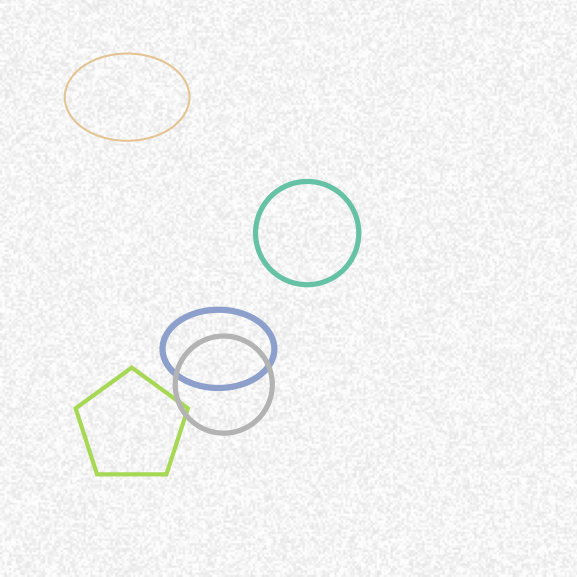[{"shape": "circle", "thickness": 2.5, "radius": 0.45, "center": [0.532, 0.596]}, {"shape": "oval", "thickness": 3, "radius": 0.48, "center": [0.378, 0.395]}, {"shape": "pentagon", "thickness": 2, "radius": 0.51, "center": [0.228, 0.26]}, {"shape": "oval", "thickness": 1, "radius": 0.54, "center": [0.22, 0.831]}, {"shape": "circle", "thickness": 2.5, "radius": 0.42, "center": [0.387, 0.333]}]